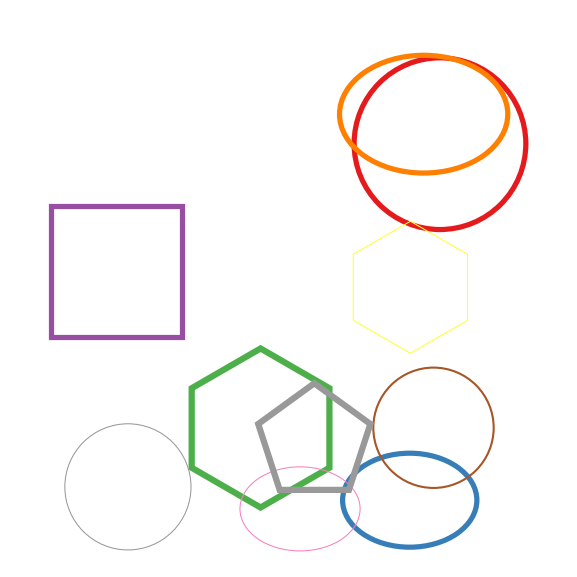[{"shape": "circle", "thickness": 2.5, "radius": 0.74, "center": [0.762, 0.75]}, {"shape": "oval", "thickness": 2.5, "radius": 0.58, "center": [0.709, 0.133]}, {"shape": "hexagon", "thickness": 3, "radius": 0.69, "center": [0.451, 0.258]}, {"shape": "square", "thickness": 2.5, "radius": 0.57, "center": [0.201, 0.529]}, {"shape": "oval", "thickness": 2.5, "radius": 0.73, "center": [0.734, 0.801]}, {"shape": "hexagon", "thickness": 0.5, "radius": 0.57, "center": [0.711, 0.502]}, {"shape": "circle", "thickness": 1, "radius": 0.52, "center": [0.751, 0.258]}, {"shape": "oval", "thickness": 0.5, "radius": 0.52, "center": [0.52, 0.118]}, {"shape": "circle", "thickness": 0.5, "radius": 0.55, "center": [0.222, 0.156]}, {"shape": "pentagon", "thickness": 3, "radius": 0.51, "center": [0.544, 0.233]}]